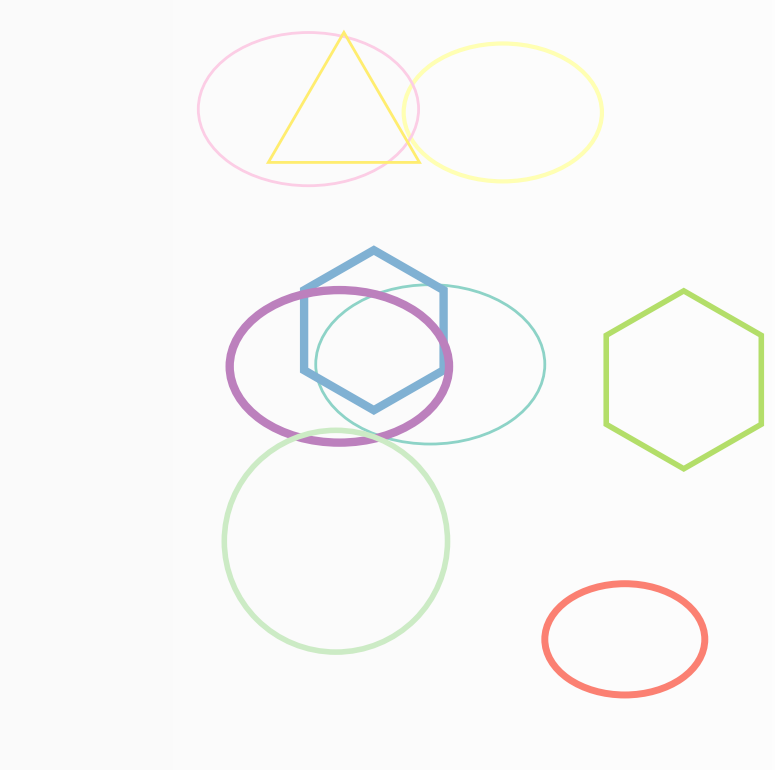[{"shape": "oval", "thickness": 1, "radius": 0.74, "center": [0.555, 0.527]}, {"shape": "oval", "thickness": 1.5, "radius": 0.64, "center": [0.649, 0.854]}, {"shape": "oval", "thickness": 2.5, "radius": 0.52, "center": [0.806, 0.17]}, {"shape": "hexagon", "thickness": 3, "radius": 0.52, "center": [0.482, 0.571]}, {"shape": "hexagon", "thickness": 2, "radius": 0.58, "center": [0.882, 0.507]}, {"shape": "oval", "thickness": 1, "radius": 0.71, "center": [0.398, 0.858]}, {"shape": "oval", "thickness": 3, "radius": 0.71, "center": [0.438, 0.524]}, {"shape": "circle", "thickness": 2, "radius": 0.72, "center": [0.433, 0.297]}, {"shape": "triangle", "thickness": 1, "radius": 0.56, "center": [0.444, 0.845]}]